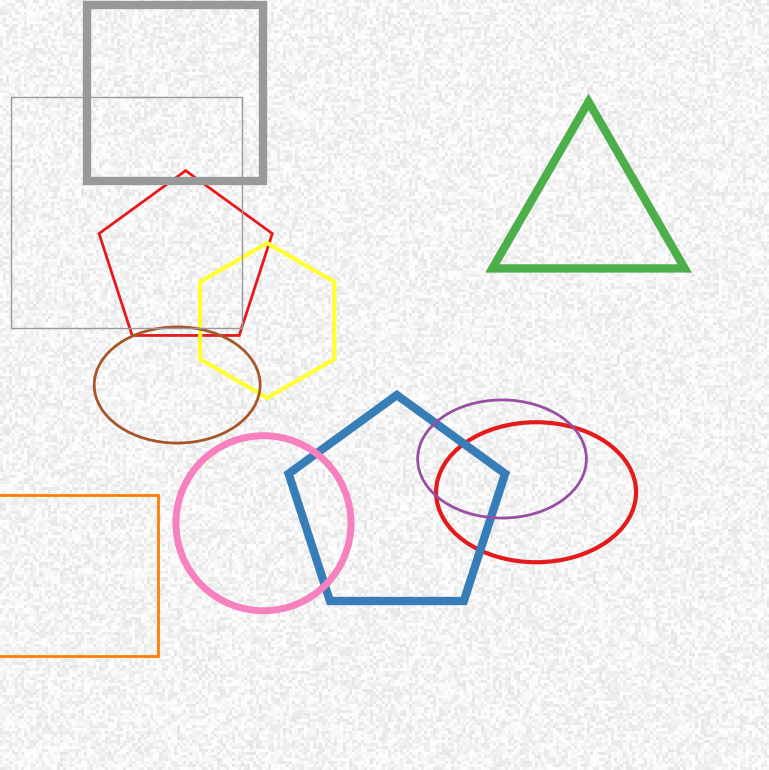[{"shape": "oval", "thickness": 1.5, "radius": 0.65, "center": [0.696, 0.361]}, {"shape": "pentagon", "thickness": 1, "radius": 0.59, "center": [0.241, 0.66]}, {"shape": "pentagon", "thickness": 3, "radius": 0.74, "center": [0.515, 0.339]}, {"shape": "triangle", "thickness": 3, "radius": 0.72, "center": [0.764, 0.724]}, {"shape": "oval", "thickness": 1, "radius": 0.55, "center": [0.652, 0.404]}, {"shape": "square", "thickness": 1, "radius": 0.52, "center": [0.101, 0.253]}, {"shape": "hexagon", "thickness": 1.5, "radius": 0.5, "center": [0.347, 0.584]}, {"shape": "oval", "thickness": 1, "radius": 0.54, "center": [0.23, 0.5]}, {"shape": "circle", "thickness": 2.5, "radius": 0.57, "center": [0.342, 0.32]}, {"shape": "square", "thickness": 0.5, "radius": 0.75, "center": [0.165, 0.724]}, {"shape": "square", "thickness": 3, "radius": 0.57, "center": [0.227, 0.879]}]